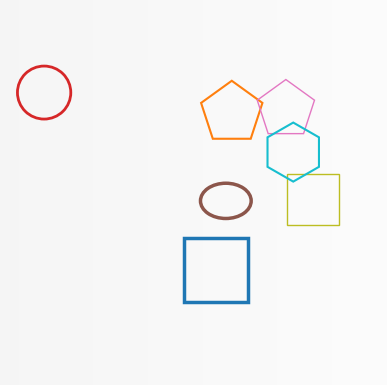[{"shape": "square", "thickness": 2.5, "radius": 0.42, "center": [0.557, 0.3]}, {"shape": "pentagon", "thickness": 1.5, "radius": 0.42, "center": [0.598, 0.707]}, {"shape": "circle", "thickness": 2, "radius": 0.34, "center": [0.114, 0.76]}, {"shape": "oval", "thickness": 2.5, "radius": 0.33, "center": [0.583, 0.478]}, {"shape": "pentagon", "thickness": 1, "radius": 0.39, "center": [0.738, 0.716]}, {"shape": "square", "thickness": 1, "radius": 0.33, "center": [0.808, 0.482]}, {"shape": "hexagon", "thickness": 1.5, "radius": 0.38, "center": [0.757, 0.605]}]